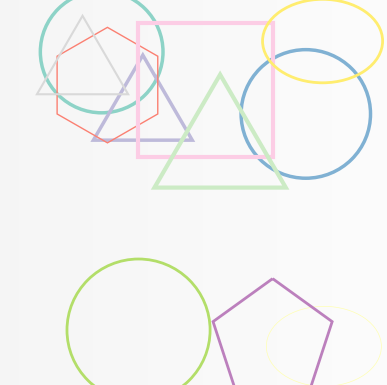[{"shape": "circle", "thickness": 2.5, "radius": 0.79, "center": [0.262, 0.865]}, {"shape": "oval", "thickness": 0.5, "radius": 0.74, "center": [0.836, 0.1]}, {"shape": "triangle", "thickness": 2.5, "radius": 0.74, "center": [0.369, 0.71]}, {"shape": "hexagon", "thickness": 1, "radius": 0.75, "center": [0.277, 0.779]}, {"shape": "circle", "thickness": 2.5, "radius": 0.83, "center": [0.789, 0.704]}, {"shape": "circle", "thickness": 2, "radius": 0.92, "center": [0.358, 0.143]}, {"shape": "square", "thickness": 3, "radius": 0.87, "center": [0.53, 0.767]}, {"shape": "triangle", "thickness": 1.5, "radius": 0.68, "center": [0.213, 0.823]}, {"shape": "pentagon", "thickness": 2, "radius": 0.81, "center": [0.704, 0.115]}, {"shape": "triangle", "thickness": 3, "radius": 0.98, "center": [0.568, 0.611]}, {"shape": "oval", "thickness": 2, "radius": 0.77, "center": [0.832, 0.893]}]